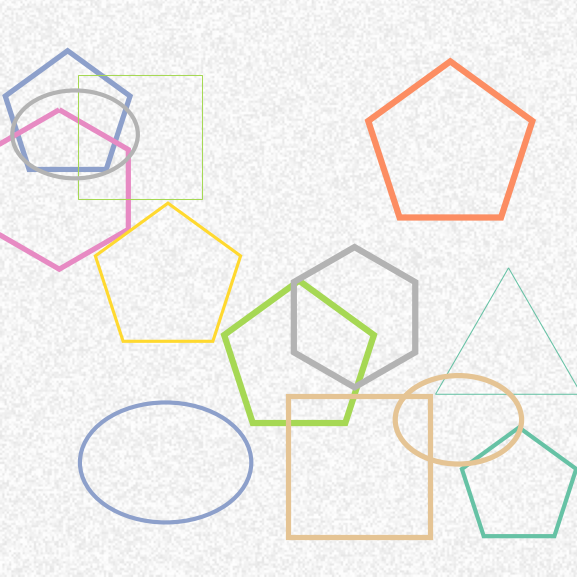[{"shape": "triangle", "thickness": 0.5, "radius": 0.73, "center": [0.881, 0.389]}, {"shape": "pentagon", "thickness": 2, "radius": 0.52, "center": [0.899, 0.155]}, {"shape": "pentagon", "thickness": 3, "radius": 0.75, "center": [0.78, 0.743]}, {"shape": "oval", "thickness": 2, "radius": 0.74, "center": [0.287, 0.198]}, {"shape": "pentagon", "thickness": 2.5, "radius": 0.57, "center": [0.117, 0.798]}, {"shape": "hexagon", "thickness": 2.5, "radius": 0.69, "center": [0.103, 0.671]}, {"shape": "square", "thickness": 0.5, "radius": 0.54, "center": [0.242, 0.762]}, {"shape": "pentagon", "thickness": 3, "radius": 0.68, "center": [0.518, 0.377]}, {"shape": "pentagon", "thickness": 1.5, "radius": 0.66, "center": [0.291, 0.515]}, {"shape": "oval", "thickness": 2.5, "radius": 0.55, "center": [0.794, 0.272]}, {"shape": "square", "thickness": 2.5, "radius": 0.61, "center": [0.622, 0.191]}, {"shape": "hexagon", "thickness": 3, "radius": 0.61, "center": [0.614, 0.45]}, {"shape": "oval", "thickness": 2, "radius": 0.54, "center": [0.13, 0.766]}]